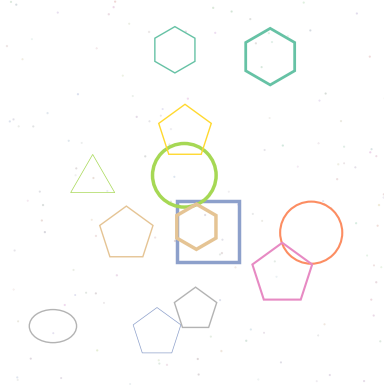[{"shape": "hexagon", "thickness": 2, "radius": 0.37, "center": [0.702, 0.853]}, {"shape": "hexagon", "thickness": 1, "radius": 0.3, "center": [0.454, 0.871]}, {"shape": "circle", "thickness": 1.5, "radius": 0.4, "center": [0.808, 0.396]}, {"shape": "square", "thickness": 2.5, "radius": 0.4, "center": [0.541, 0.399]}, {"shape": "pentagon", "thickness": 0.5, "radius": 0.33, "center": [0.408, 0.136]}, {"shape": "pentagon", "thickness": 1.5, "radius": 0.41, "center": [0.733, 0.288]}, {"shape": "triangle", "thickness": 0.5, "radius": 0.33, "center": [0.241, 0.533]}, {"shape": "circle", "thickness": 2.5, "radius": 0.41, "center": [0.479, 0.545]}, {"shape": "pentagon", "thickness": 1, "radius": 0.36, "center": [0.481, 0.657]}, {"shape": "pentagon", "thickness": 1, "radius": 0.36, "center": [0.328, 0.392]}, {"shape": "hexagon", "thickness": 2.5, "radius": 0.29, "center": [0.51, 0.411]}, {"shape": "pentagon", "thickness": 1, "radius": 0.29, "center": [0.508, 0.196]}, {"shape": "oval", "thickness": 1, "radius": 0.31, "center": [0.137, 0.153]}]